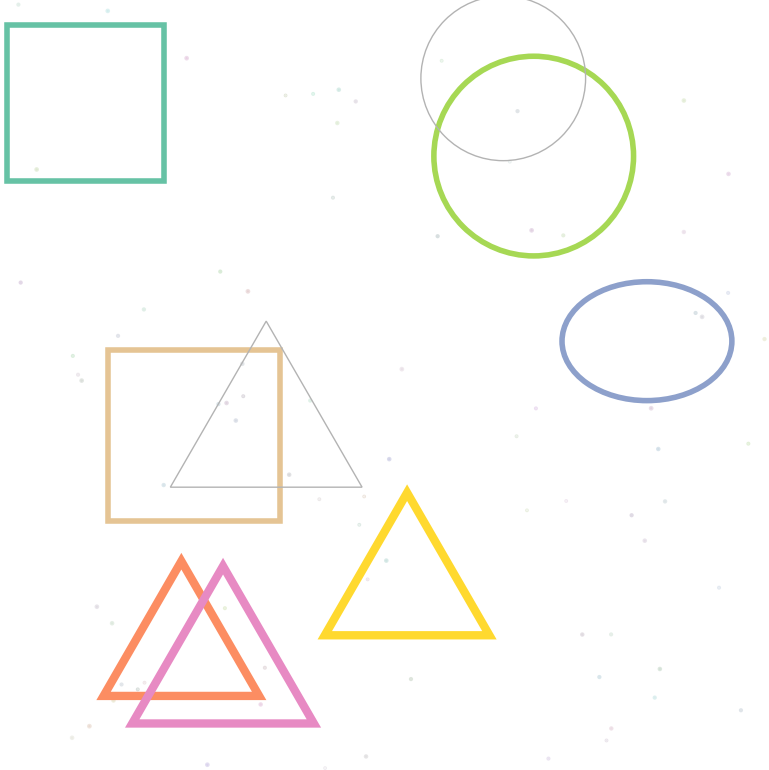[{"shape": "square", "thickness": 2, "radius": 0.51, "center": [0.111, 0.866]}, {"shape": "triangle", "thickness": 3, "radius": 0.58, "center": [0.236, 0.155]}, {"shape": "oval", "thickness": 2, "radius": 0.55, "center": [0.84, 0.557]}, {"shape": "triangle", "thickness": 3, "radius": 0.68, "center": [0.29, 0.129]}, {"shape": "circle", "thickness": 2, "radius": 0.65, "center": [0.693, 0.797]}, {"shape": "triangle", "thickness": 3, "radius": 0.62, "center": [0.529, 0.237]}, {"shape": "square", "thickness": 2, "radius": 0.56, "center": [0.252, 0.434]}, {"shape": "circle", "thickness": 0.5, "radius": 0.53, "center": [0.654, 0.898]}, {"shape": "triangle", "thickness": 0.5, "radius": 0.72, "center": [0.346, 0.439]}]